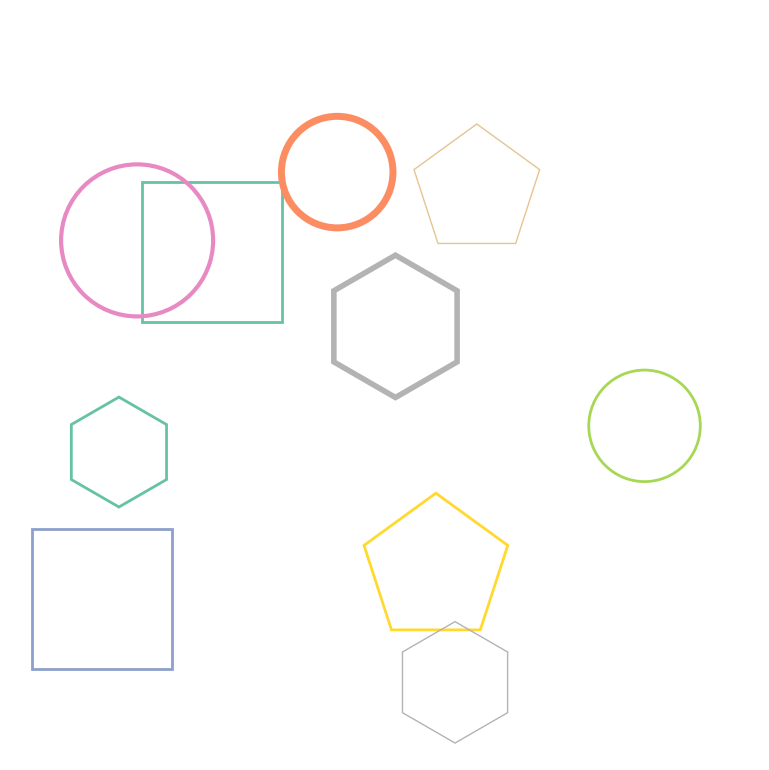[{"shape": "hexagon", "thickness": 1, "radius": 0.36, "center": [0.154, 0.413]}, {"shape": "square", "thickness": 1, "radius": 0.46, "center": [0.276, 0.673]}, {"shape": "circle", "thickness": 2.5, "radius": 0.36, "center": [0.438, 0.777]}, {"shape": "square", "thickness": 1, "radius": 0.46, "center": [0.133, 0.222]}, {"shape": "circle", "thickness": 1.5, "radius": 0.49, "center": [0.178, 0.688]}, {"shape": "circle", "thickness": 1, "radius": 0.36, "center": [0.837, 0.447]}, {"shape": "pentagon", "thickness": 1, "radius": 0.49, "center": [0.566, 0.261]}, {"shape": "pentagon", "thickness": 0.5, "radius": 0.43, "center": [0.619, 0.753]}, {"shape": "hexagon", "thickness": 0.5, "radius": 0.39, "center": [0.591, 0.114]}, {"shape": "hexagon", "thickness": 2, "radius": 0.46, "center": [0.514, 0.576]}]